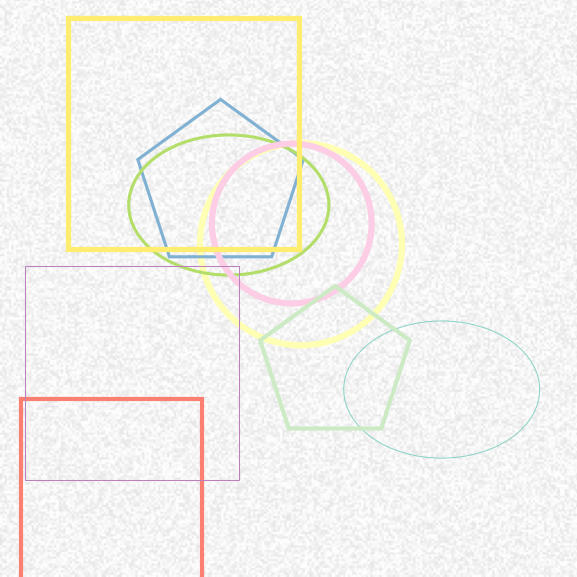[{"shape": "oval", "thickness": 0.5, "radius": 0.85, "center": [0.765, 0.325]}, {"shape": "circle", "thickness": 3, "radius": 0.87, "center": [0.521, 0.576]}, {"shape": "square", "thickness": 2, "radius": 0.78, "center": [0.194, 0.152]}, {"shape": "pentagon", "thickness": 1.5, "radius": 0.75, "center": [0.382, 0.676]}, {"shape": "oval", "thickness": 1.5, "radius": 0.87, "center": [0.396, 0.644]}, {"shape": "circle", "thickness": 3, "radius": 0.69, "center": [0.505, 0.612]}, {"shape": "square", "thickness": 0.5, "radius": 0.93, "center": [0.229, 0.353]}, {"shape": "pentagon", "thickness": 2, "radius": 0.68, "center": [0.58, 0.367]}, {"shape": "square", "thickness": 2.5, "radius": 1.0, "center": [0.317, 0.768]}]